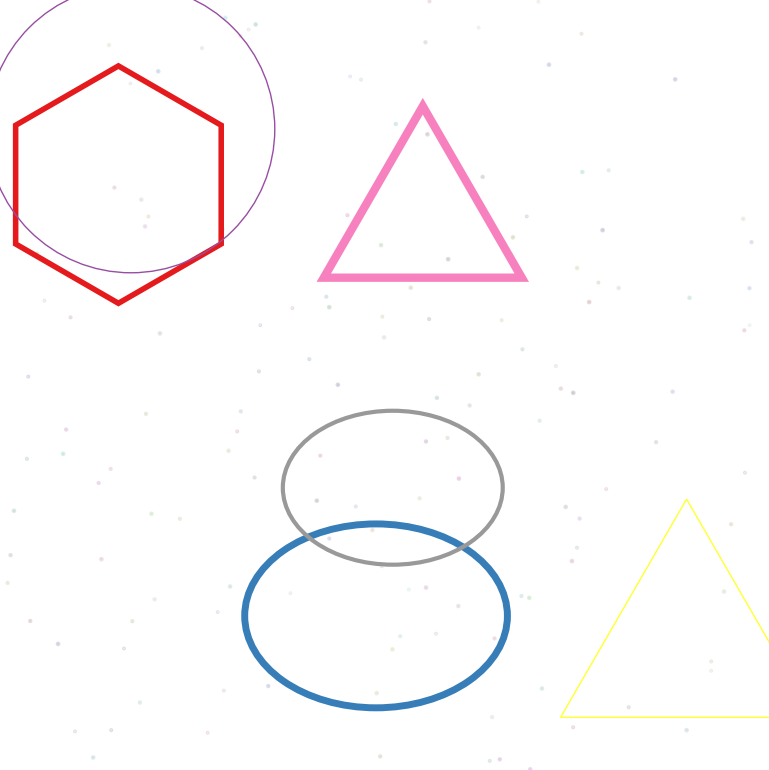[{"shape": "hexagon", "thickness": 2, "radius": 0.77, "center": [0.154, 0.76]}, {"shape": "oval", "thickness": 2.5, "radius": 0.85, "center": [0.488, 0.2]}, {"shape": "circle", "thickness": 0.5, "radius": 0.93, "center": [0.17, 0.832]}, {"shape": "triangle", "thickness": 0.5, "radius": 0.94, "center": [0.892, 0.163]}, {"shape": "triangle", "thickness": 3, "radius": 0.74, "center": [0.549, 0.714]}, {"shape": "oval", "thickness": 1.5, "radius": 0.71, "center": [0.51, 0.367]}]